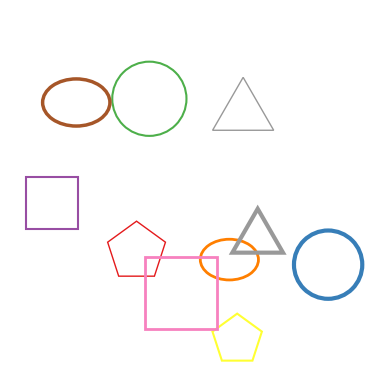[{"shape": "pentagon", "thickness": 1, "radius": 0.39, "center": [0.355, 0.347]}, {"shape": "circle", "thickness": 3, "radius": 0.44, "center": [0.852, 0.313]}, {"shape": "circle", "thickness": 1.5, "radius": 0.48, "center": [0.388, 0.743]}, {"shape": "square", "thickness": 1.5, "radius": 0.34, "center": [0.136, 0.472]}, {"shape": "oval", "thickness": 2, "radius": 0.38, "center": [0.596, 0.326]}, {"shape": "pentagon", "thickness": 1.5, "radius": 0.34, "center": [0.616, 0.118]}, {"shape": "oval", "thickness": 2.5, "radius": 0.44, "center": [0.198, 0.734]}, {"shape": "square", "thickness": 2, "radius": 0.46, "center": [0.47, 0.238]}, {"shape": "triangle", "thickness": 3, "radius": 0.38, "center": [0.669, 0.382]}, {"shape": "triangle", "thickness": 1, "radius": 0.46, "center": [0.632, 0.707]}]